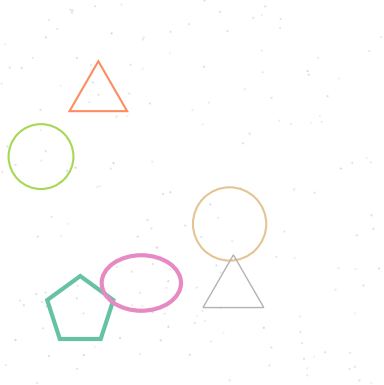[{"shape": "pentagon", "thickness": 3, "radius": 0.45, "center": [0.208, 0.193]}, {"shape": "triangle", "thickness": 1.5, "radius": 0.43, "center": [0.255, 0.754]}, {"shape": "oval", "thickness": 3, "radius": 0.52, "center": [0.367, 0.265]}, {"shape": "circle", "thickness": 1.5, "radius": 0.42, "center": [0.107, 0.593]}, {"shape": "circle", "thickness": 1.5, "radius": 0.48, "center": [0.596, 0.418]}, {"shape": "triangle", "thickness": 1, "radius": 0.46, "center": [0.606, 0.247]}]